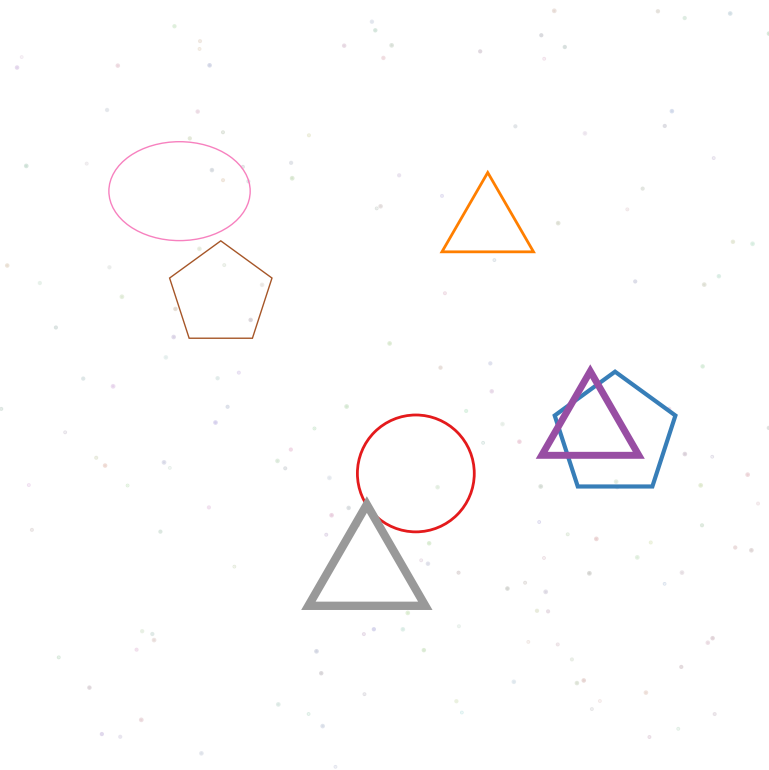[{"shape": "circle", "thickness": 1, "radius": 0.38, "center": [0.54, 0.385]}, {"shape": "pentagon", "thickness": 1.5, "radius": 0.41, "center": [0.799, 0.435]}, {"shape": "triangle", "thickness": 2.5, "radius": 0.36, "center": [0.767, 0.445]}, {"shape": "triangle", "thickness": 1, "radius": 0.34, "center": [0.633, 0.707]}, {"shape": "pentagon", "thickness": 0.5, "radius": 0.35, "center": [0.287, 0.617]}, {"shape": "oval", "thickness": 0.5, "radius": 0.46, "center": [0.233, 0.752]}, {"shape": "triangle", "thickness": 3, "radius": 0.44, "center": [0.476, 0.257]}]